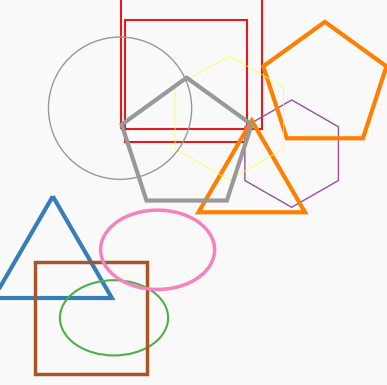[{"shape": "square", "thickness": 1.5, "radius": 0.79, "center": [0.48, 0.789]}, {"shape": "square", "thickness": 1.5, "radius": 0.91, "center": [0.494, 0.847]}, {"shape": "triangle", "thickness": 3, "radius": 0.88, "center": [0.136, 0.314]}, {"shape": "oval", "thickness": 1.5, "radius": 0.7, "center": [0.294, 0.174]}, {"shape": "hexagon", "thickness": 1, "radius": 0.7, "center": [0.753, 0.601]}, {"shape": "triangle", "thickness": 3, "radius": 0.79, "center": [0.65, 0.528]}, {"shape": "pentagon", "thickness": 3, "radius": 0.84, "center": [0.838, 0.776]}, {"shape": "hexagon", "thickness": 0.5, "radius": 0.81, "center": [0.591, 0.694]}, {"shape": "square", "thickness": 2.5, "radius": 0.72, "center": [0.235, 0.175]}, {"shape": "oval", "thickness": 2.5, "radius": 0.74, "center": [0.407, 0.351]}, {"shape": "circle", "thickness": 1, "radius": 0.92, "center": [0.31, 0.719]}, {"shape": "pentagon", "thickness": 3, "radius": 0.88, "center": [0.482, 0.622]}]